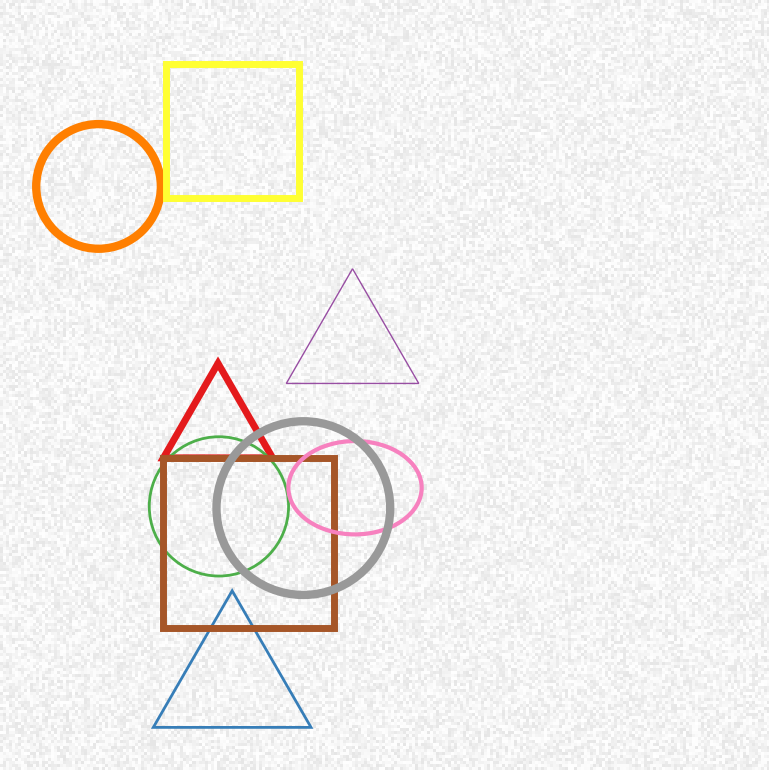[{"shape": "triangle", "thickness": 2.5, "radius": 0.41, "center": [0.283, 0.446]}, {"shape": "triangle", "thickness": 1, "radius": 0.59, "center": [0.302, 0.114]}, {"shape": "circle", "thickness": 1, "radius": 0.45, "center": [0.284, 0.342]}, {"shape": "triangle", "thickness": 0.5, "radius": 0.5, "center": [0.458, 0.552]}, {"shape": "circle", "thickness": 3, "radius": 0.4, "center": [0.128, 0.758]}, {"shape": "square", "thickness": 2.5, "radius": 0.43, "center": [0.302, 0.83]}, {"shape": "square", "thickness": 2.5, "radius": 0.55, "center": [0.323, 0.295]}, {"shape": "oval", "thickness": 1.5, "radius": 0.43, "center": [0.461, 0.367]}, {"shape": "circle", "thickness": 3, "radius": 0.56, "center": [0.394, 0.34]}]